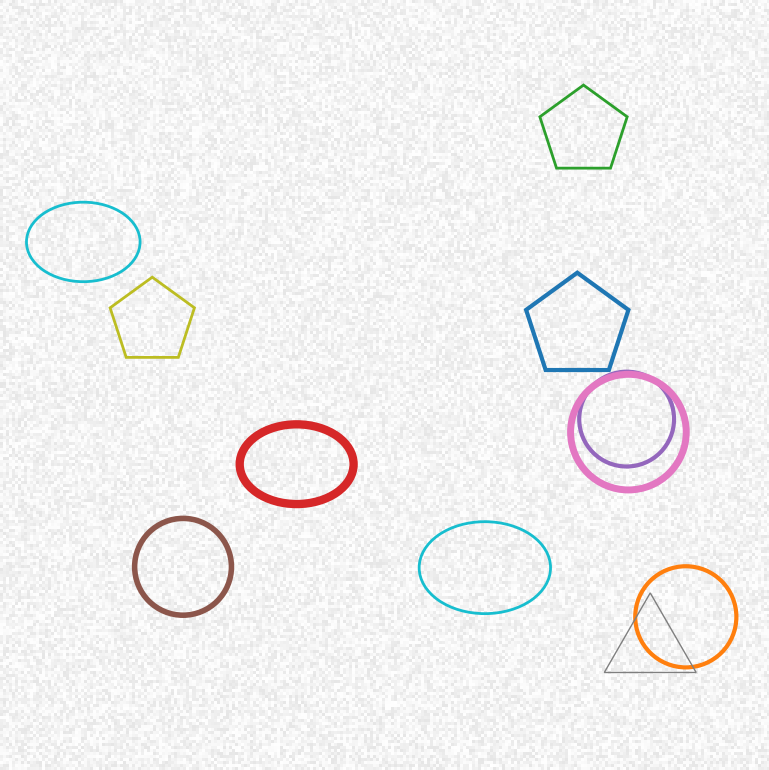[{"shape": "pentagon", "thickness": 1.5, "radius": 0.35, "center": [0.75, 0.576]}, {"shape": "circle", "thickness": 1.5, "radius": 0.33, "center": [0.891, 0.199]}, {"shape": "pentagon", "thickness": 1, "radius": 0.3, "center": [0.758, 0.83]}, {"shape": "oval", "thickness": 3, "radius": 0.37, "center": [0.385, 0.397]}, {"shape": "circle", "thickness": 1.5, "radius": 0.31, "center": [0.814, 0.456]}, {"shape": "circle", "thickness": 2, "radius": 0.31, "center": [0.238, 0.264]}, {"shape": "circle", "thickness": 2.5, "radius": 0.38, "center": [0.816, 0.439]}, {"shape": "triangle", "thickness": 0.5, "radius": 0.34, "center": [0.844, 0.161]}, {"shape": "pentagon", "thickness": 1, "radius": 0.29, "center": [0.198, 0.582]}, {"shape": "oval", "thickness": 1, "radius": 0.43, "center": [0.63, 0.263]}, {"shape": "oval", "thickness": 1, "radius": 0.37, "center": [0.108, 0.686]}]